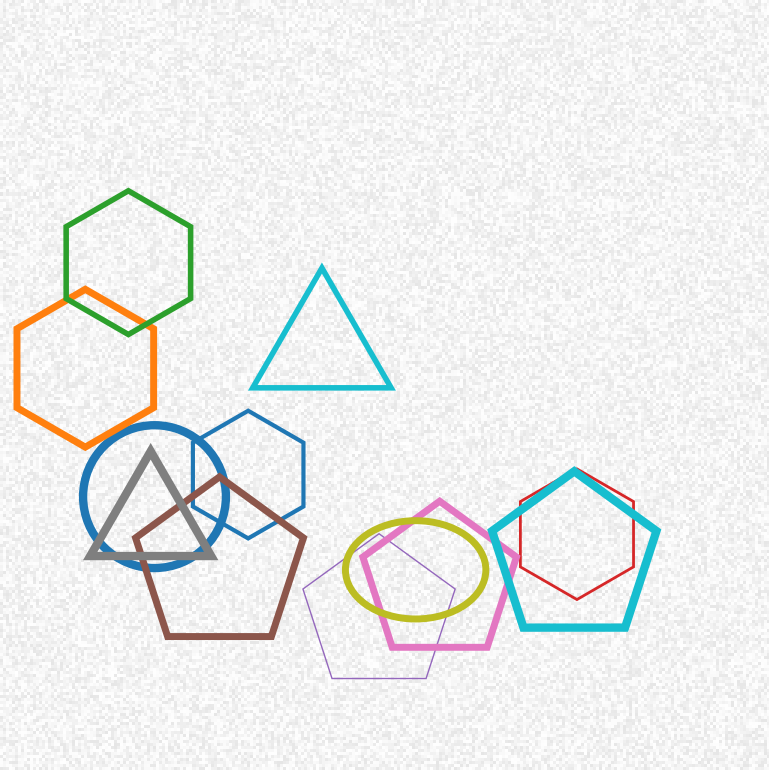[{"shape": "hexagon", "thickness": 1.5, "radius": 0.41, "center": [0.322, 0.384]}, {"shape": "circle", "thickness": 3, "radius": 0.46, "center": [0.201, 0.355]}, {"shape": "hexagon", "thickness": 2.5, "radius": 0.51, "center": [0.111, 0.522]}, {"shape": "hexagon", "thickness": 2, "radius": 0.47, "center": [0.167, 0.659]}, {"shape": "hexagon", "thickness": 1, "radius": 0.42, "center": [0.749, 0.306]}, {"shape": "pentagon", "thickness": 0.5, "radius": 0.52, "center": [0.492, 0.203]}, {"shape": "pentagon", "thickness": 2.5, "radius": 0.57, "center": [0.285, 0.266]}, {"shape": "pentagon", "thickness": 2.5, "radius": 0.52, "center": [0.571, 0.244]}, {"shape": "triangle", "thickness": 3, "radius": 0.45, "center": [0.196, 0.323]}, {"shape": "oval", "thickness": 2.5, "radius": 0.46, "center": [0.54, 0.26]}, {"shape": "pentagon", "thickness": 3, "radius": 0.56, "center": [0.746, 0.276]}, {"shape": "triangle", "thickness": 2, "radius": 0.52, "center": [0.418, 0.548]}]